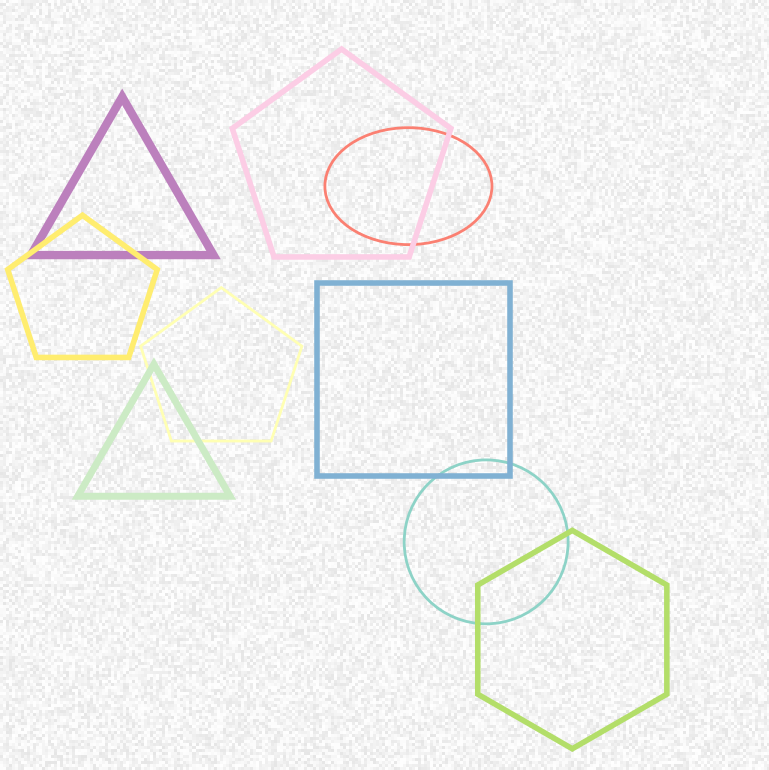[{"shape": "circle", "thickness": 1, "radius": 0.53, "center": [0.631, 0.296]}, {"shape": "pentagon", "thickness": 1, "radius": 0.55, "center": [0.287, 0.516]}, {"shape": "oval", "thickness": 1, "radius": 0.54, "center": [0.53, 0.758]}, {"shape": "square", "thickness": 2, "radius": 0.63, "center": [0.537, 0.507]}, {"shape": "hexagon", "thickness": 2, "radius": 0.71, "center": [0.743, 0.169]}, {"shape": "pentagon", "thickness": 2, "radius": 0.75, "center": [0.444, 0.787]}, {"shape": "triangle", "thickness": 3, "radius": 0.68, "center": [0.159, 0.737]}, {"shape": "triangle", "thickness": 2.5, "radius": 0.57, "center": [0.2, 0.413]}, {"shape": "pentagon", "thickness": 2, "radius": 0.51, "center": [0.107, 0.618]}]